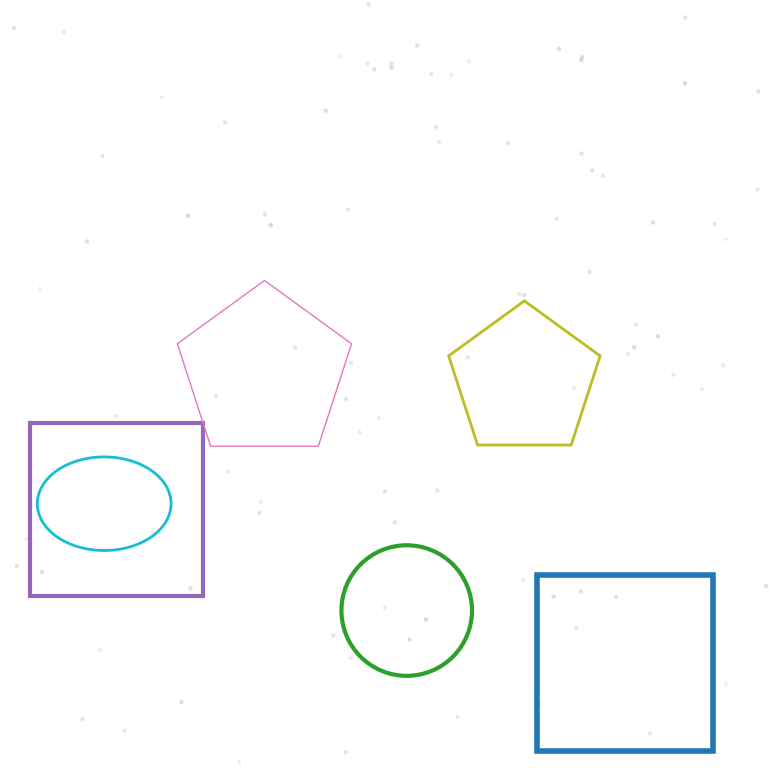[{"shape": "square", "thickness": 2, "radius": 0.57, "center": [0.812, 0.139]}, {"shape": "circle", "thickness": 1.5, "radius": 0.42, "center": [0.528, 0.207]}, {"shape": "square", "thickness": 1.5, "radius": 0.56, "center": [0.151, 0.339]}, {"shape": "pentagon", "thickness": 0.5, "radius": 0.59, "center": [0.343, 0.517]}, {"shape": "pentagon", "thickness": 1, "radius": 0.52, "center": [0.681, 0.506]}, {"shape": "oval", "thickness": 1, "radius": 0.43, "center": [0.135, 0.346]}]